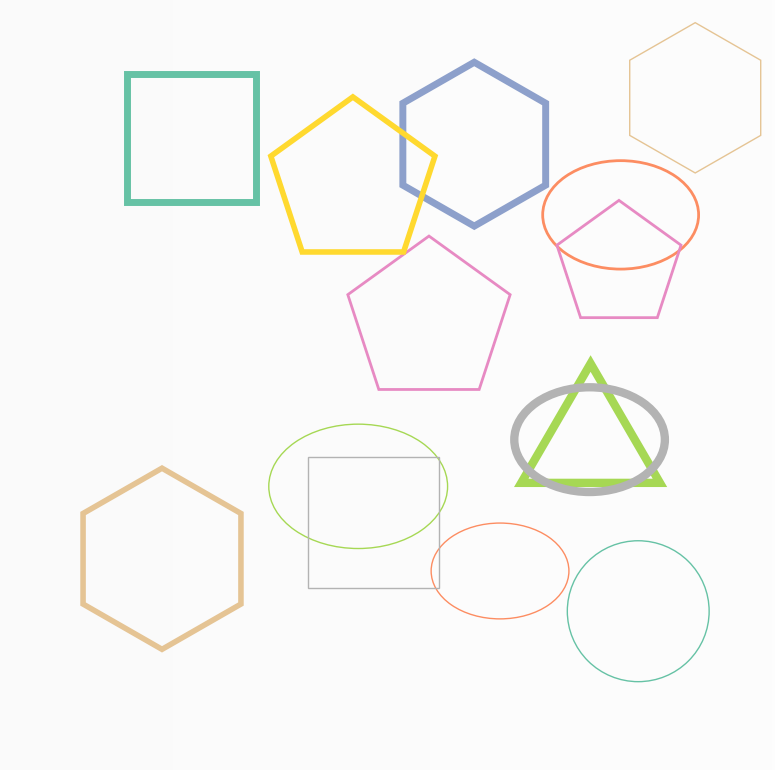[{"shape": "circle", "thickness": 0.5, "radius": 0.46, "center": [0.824, 0.206]}, {"shape": "square", "thickness": 2.5, "radius": 0.42, "center": [0.247, 0.821]}, {"shape": "oval", "thickness": 0.5, "radius": 0.44, "center": [0.645, 0.258]}, {"shape": "oval", "thickness": 1, "radius": 0.5, "center": [0.801, 0.721]}, {"shape": "hexagon", "thickness": 2.5, "radius": 0.53, "center": [0.612, 0.813]}, {"shape": "pentagon", "thickness": 1, "radius": 0.42, "center": [0.799, 0.656]}, {"shape": "pentagon", "thickness": 1, "radius": 0.55, "center": [0.554, 0.583]}, {"shape": "oval", "thickness": 0.5, "radius": 0.58, "center": [0.462, 0.368]}, {"shape": "triangle", "thickness": 3, "radius": 0.52, "center": [0.762, 0.425]}, {"shape": "pentagon", "thickness": 2, "radius": 0.56, "center": [0.455, 0.763]}, {"shape": "hexagon", "thickness": 2, "radius": 0.59, "center": [0.209, 0.274]}, {"shape": "hexagon", "thickness": 0.5, "radius": 0.49, "center": [0.897, 0.873]}, {"shape": "square", "thickness": 0.5, "radius": 0.42, "center": [0.482, 0.321]}, {"shape": "oval", "thickness": 3, "radius": 0.49, "center": [0.761, 0.429]}]